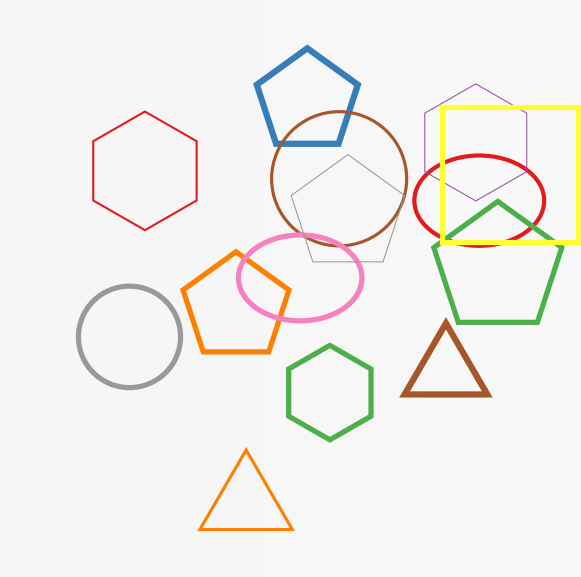[{"shape": "oval", "thickness": 2, "radius": 0.56, "center": [0.825, 0.652]}, {"shape": "hexagon", "thickness": 1, "radius": 0.51, "center": [0.249, 0.703]}, {"shape": "pentagon", "thickness": 3, "radius": 0.46, "center": [0.529, 0.824]}, {"shape": "hexagon", "thickness": 2.5, "radius": 0.41, "center": [0.567, 0.319]}, {"shape": "pentagon", "thickness": 2.5, "radius": 0.58, "center": [0.856, 0.535]}, {"shape": "hexagon", "thickness": 0.5, "radius": 0.51, "center": [0.819, 0.753]}, {"shape": "triangle", "thickness": 1.5, "radius": 0.46, "center": [0.423, 0.128]}, {"shape": "pentagon", "thickness": 2.5, "radius": 0.48, "center": [0.406, 0.467]}, {"shape": "square", "thickness": 2.5, "radius": 0.59, "center": [0.878, 0.697]}, {"shape": "triangle", "thickness": 3, "radius": 0.41, "center": [0.767, 0.357]}, {"shape": "circle", "thickness": 1.5, "radius": 0.58, "center": [0.583, 0.69]}, {"shape": "oval", "thickness": 2.5, "radius": 0.53, "center": [0.516, 0.518]}, {"shape": "pentagon", "thickness": 0.5, "radius": 0.51, "center": [0.599, 0.629]}, {"shape": "circle", "thickness": 2.5, "radius": 0.44, "center": [0.223, 0.416]}]